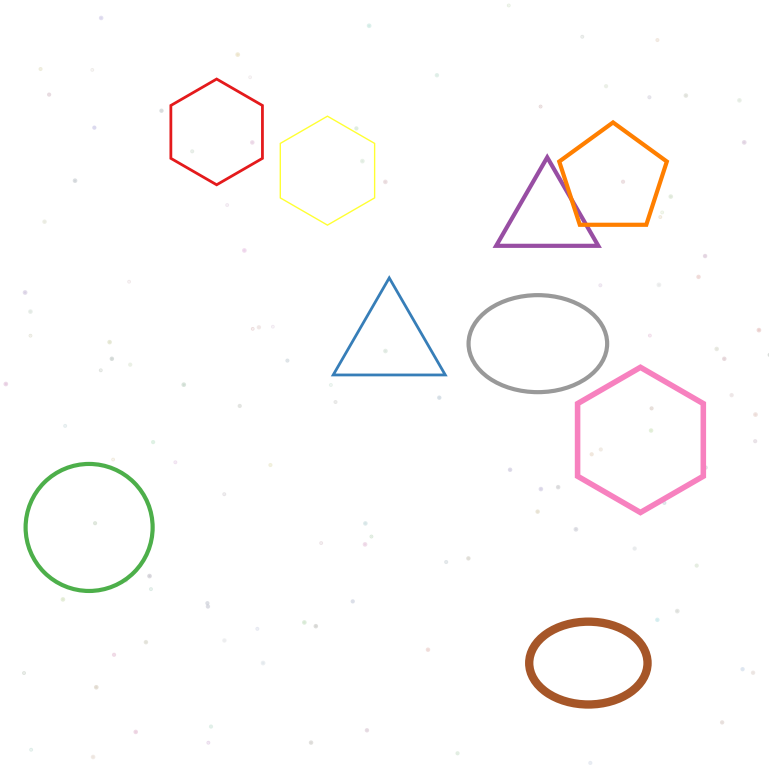[{"shape": "hexagon", "thickness": 1, "radius": 0.34, "center": [0.281, 0.829]}, {"shape": "triangle", "thickness": 1, "radius": 0.42, "center": [0.506, 0.555]}, {"shape": "circle", "thickness": 1.5, "radius": 0.41, "center": [0.116, 0.315]}, {"shape": "triangle", "thickness": 1.5, "radius": 0.38, "center": [0.711, 0.719]}, {"shape": "pentagon", "thickness": 1.5, "radius": 0.37, "center": [0.796, 0.768]}, {"shape": "hexagon", "thickness": 0.5, "radius": 0.35, "center": [0.425, 0.778]}, {"shape": "oval", "thickness": 3, "radius": 0.38, "center": [0.764, 0.139]}, {"shape": "hexagon", "thickness": 2, "radius": 0.47, "center": [0.832, 0.429]}, {"shape": "oval", "thickness": 1.5, "radius": 0.45, "center": [0.699, 0.554]}]